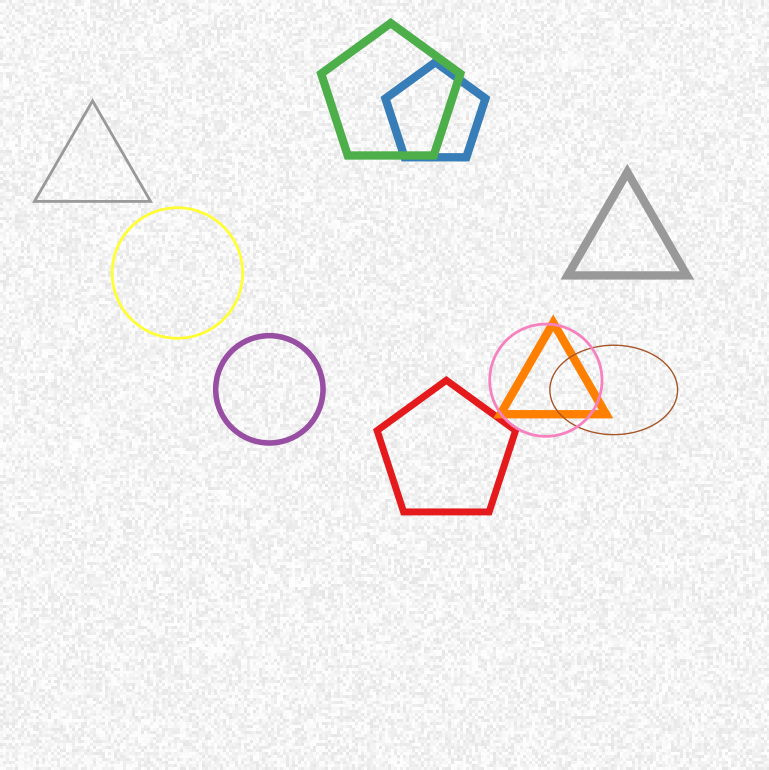[{"shape": "pentagon", "thickness": 2.5, "radius": 0.47, "center": [0.58, 0.412]}, {"shape": "pentagon", "thickness": 3, "radius": 0.34, "center": [0.566, 0.851]}, {"shape": "pentagon", "thickness": 3, "radius": 0.48, "center": [0.507, 0.875]}, {"shape": "circle", "thickness": 2, "radius": 0.35, "center": [0.35, 0.494]}, {"shape": "triangle", "thickness": 3, "radius": 0.4, "center": [0.719, 0.502]}, {"shape": "circle", "thickness": 1, "radius": 0.42, "center": [0.23, 0.645]}, {"shape": "oval", "thickness": 0.5, "radius": 0.41, "center": [0.797, 0.494]}, {"shape": "circle", "thickness": 1, "radius": 0.36, "center": [0.709, 0.506]}, {"shape": "triangle", "thickness": 3, "radius": 0.45, "center": [0.815, 0.687]}, {"shape": "triangle", "thickness": 1, "radius": 0.44, "center": [0.12, 0.782]}]